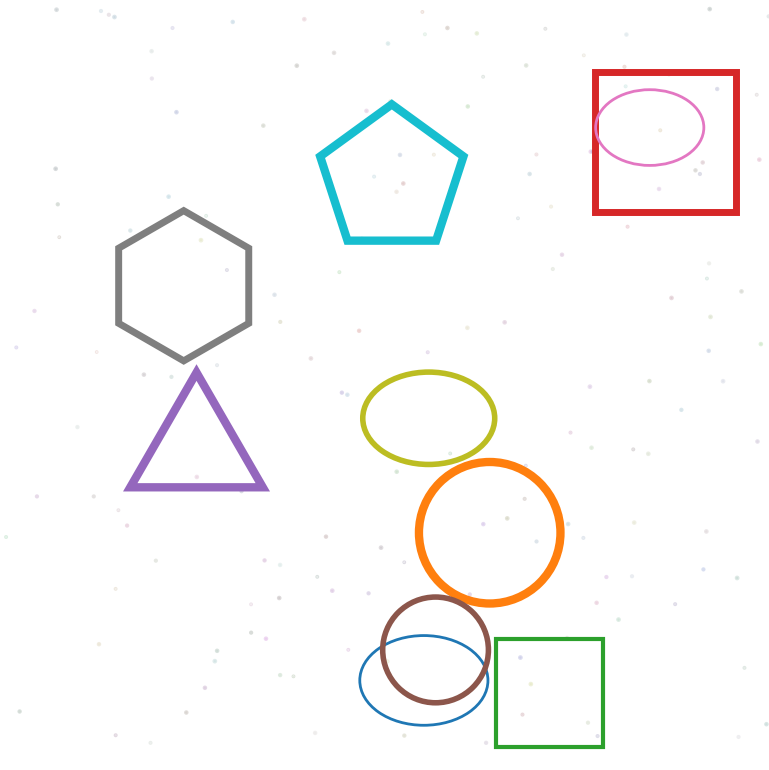[{"shape": "oval", "thickness": 1, "radius": 0.42, "center": [0.55, 0.116]}, {"shape": "circle", "thickness": 3, "radius": 0.46, "center": [0.636, 0.308]}, {"shape": "square", "thickness": 1.5, "radius": 0.35, "center": [0.714, 0.1]}, {"shape": "square", "thickness": 2.5, "radius": 0.46, "center": [0.864, 0.816]}, {"shape": "triangle", "thickness": 3, "radius": 0.5, "center": [0.255, 0.417]}, {"shape": "circle", "thickness": 2, "radius": 0.34, "center": [0.566, 0.156]}, {"shape": "oval", "thickness": 1, "radius": 0.35, "center": [0.844, 0.834]}, {"shape": "hexagon", "thickness": 2.5, "radius": 0.49, "center": [0.239, 0.629]}, {"shape": "oval", "thickness": 2, "radius": 0.43, "center": [0.557, 0.457]}, {"shape": "pentagon", "thickness": 3, "radius": 0.49, "center": [0.509, 0.767]}]